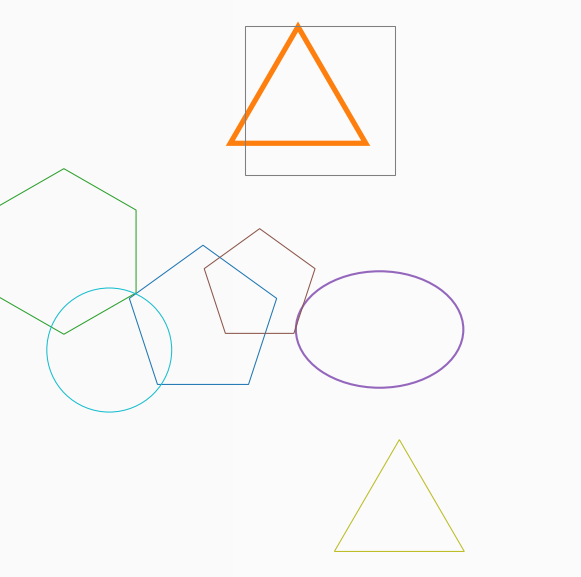[{"shape": "pentagon", "thickness": 0.5, "radius": 0.67, "center": [0.349, 0.441]}, {"shape": "triangle", "thickness": 2.5, "radius": 0.67, "center": [0.513, 0.818]}, {"shape": "hexagon", "thickness": 0.5, "radius": 0.72, "center": [0.11, 0.564]}, {"shape": "oval", "thickness": 1, "radius": 0.72, "center": [0.653, 0.429]}, {"shape": "pentagon", "thickness": 0.5, "radius": 0.5, "center": [0.447, 0.503]}, {"shape": "square", "thickness": 0.5, "radius": 0.65, "center": [0.551, 0.825]}, {"shape": "triangle", "thickness": 0.5, "radius": 0.65, "center": [0.687, 0.109]}, {"shape": "circle", "thickness": 0.5, "radius": 0.54, "center": [0.188, 0.393]}]